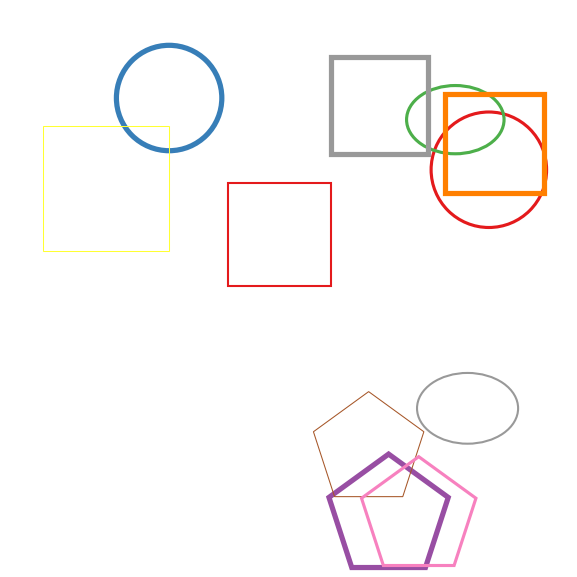[{"shape": "circle", "thickness": 1.5, "radius": 0.5, "center": [0.847, 0.705]}, {"shape": "square", "thickness": 1, "radius": 0.45, "center": [0.484, 0.593]}, {"shape": "circle", "thickness": 2.5, "radius": 0.46, "center": [0.293, 0.829]}, {"shape": "oval", "thickness": 1.5, "radius": 0.42, "center": [0.788, 0.792]}, {"shape": "pentagon", "thickness": 2.5, "radius": 0.54, "center": [0.673, 0.104]}, {"shape": "square", "thickness": 2.5, "radius": 0.43, "center": [0.856, 0.751]}, {"shape": "square", "thickness": 0.5, "radius": 0.54, "center": [0.183, 0.673]}, {"shape": "pentagon", "thickness": 0.5, "radius": 0.5, "center": [0.638, 0.22]}, {"shape": "pentagon", "thickness": 1.5, "radius": 0.52, "center": [0.725, 0.104]}, {"shape": "oval", "thickness": 1, "radius": 0.44, "center": [0.81, 0.292]}, {"shape": "square", "thickness": 2.5, "radius": 0.42, "center": [0.657, 0.816]}]